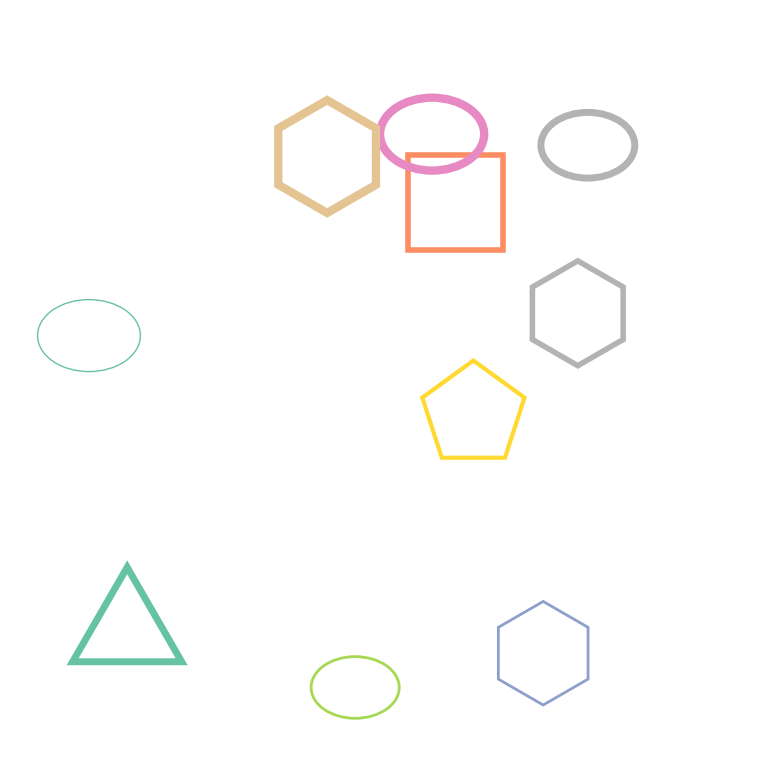[{"shape": "oval", "thickness": 0.5, "radius": 0.33, "center": [0.116, 0.564]}, {"shape": "triangle", "thickness": 2.5, "radius": 0.41, "center": [0.165, 0.181]}, {"shape": "square", "thickness": 2, "radius": 0.31, "center": [0.592, 0.737]}, {"shape": "hexagon", "thickness": 1, "radius": 0.34, "center": [0.705, 0.152]}, {"shape": "oval", "thickness": 3, "radius": 0.34, "center": [0.561, 0.826]}, {"shape": "oval", "thickness": 1, "radius": 0.29, "center": [0.461, 0.107]}, {"shape": "pentagon", "thickness": 1.5, "radius": 0.35, "center": [0.615, 0.462]}, {"shape": "hexagon", "thickness": 3, "radius": 0.37, "center": [0.425, 0.797]}, {"shape": "oval", "thickness": 2.5, "radius": 0.3, "center": [0.763, 0.811]}, {"shape": "hexagon", "thickness": 2, "radius": 0.34, "center": [0.75, 0.593]}]